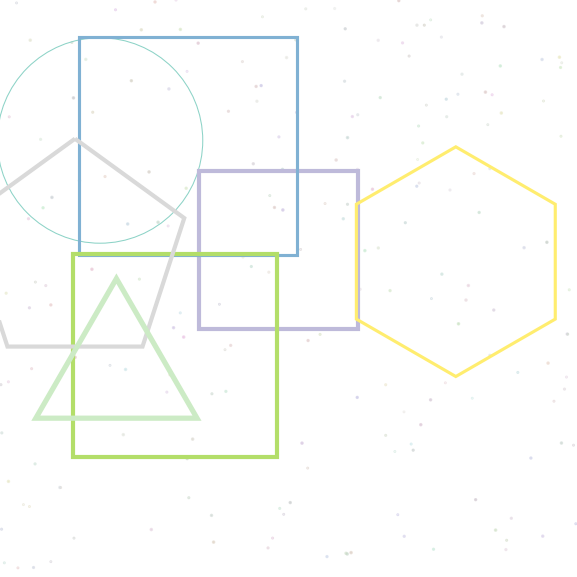[{"shape": "circle", "thickness": 0.5, "radius": 0.89, "center": [0.173, 0.756]}, {"shape": "square", "thickness": 2, "radius": 0.69, "center": [0.482, 0.567]}, {"shape": "square", "thickness": 1.5, "radius": 0.94, "center": [0.325, 0.747]}, {"shape": "square", "thickness": 2, "radius": 0.88, "center": [0.304, 0.384]}, {"shape": "pentagon", "thickness": 2, "radius": 0.99, "center": [0.13, 0.56]}, {"shape": "triangle", "thickness": 2.5, "radius": 0.81, "center": [0.202, 0.356]}, {"shape": "hexagon", "thickness": 1.5, "radius": 0.99, "center": [0.789, 0.546]}]